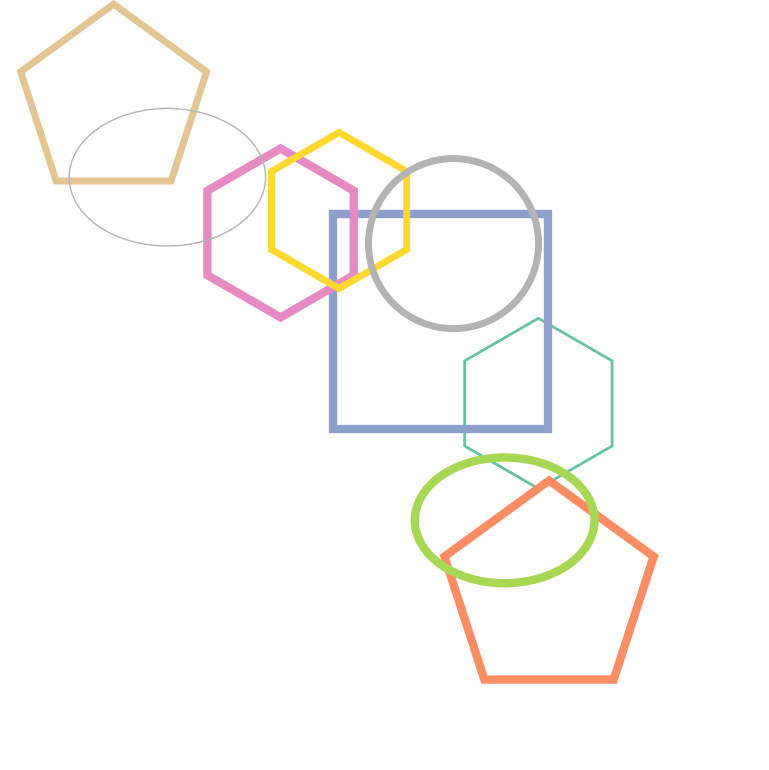[{"shape": "hexagon", "thickness": 1, "radius": 0.55, "center": [0.699, 0.476]}, {"shape": "pentagon", "thickness": 3, "radius": 0.71, "center": [0.713, 0.233]}, {"shape": "square", "thickness": 3, "radius": 0.7, "center": [0.572, 0.583]}, {"shape": "hexagon", "thickness": 3, "radius": 0.55, "center": [0.364, 0.697]}, {"shape": "oval", "thickness": 3, "radius": 0.58, "center": [0.655, 0.324]}, {"shape": "hexagon", "thickness": 2.5, "radius": 0.51, "center": [0.44, 0.727]}, {"shape": "pentagon", "thickness": 2.5, "radius": 0.63, "center": [0.148, 0.868]}, {"shape": "oval", "thickness": 0.5, "radius": 0.64, "center": [0.217, 0.77]}, {"shape": "circle", "thickness": 2.5, "radius": 0.55, "center": [0.589, 0.684]}]